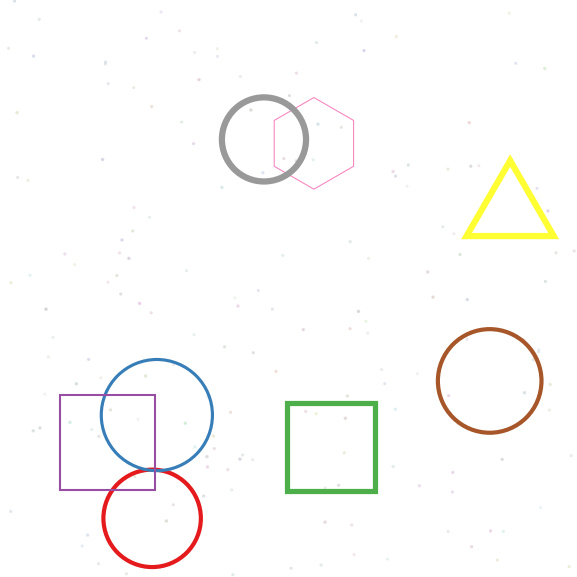[{"shape": "circle", "thickness": 2, "radius": 0.42, "center": [0.263, 0.102]}, {"shape": "circle", "thickness": 1.5, "radius": 0.48, "center": [0.272, 0.28]}, {"shape": "square", "thickness": 2.5, "radius": 0.38, "center": [0.573, 0.225]}, {"shape": "square", "thickness": 1, "radius": 0.41, "center": [0.187, 0.233]}, {"shape": "triangle", "thickness": 3, "radius": 0.44, "center": [0.883, 0.634]}, {"shape": "circle", "thickness": 2, "radius": 0.45, "center": [0.848, 0.339]}, {"shape": "hexagon", "thickness": 0.5, "radius": 0.4, "center": [0.544, 0.751]}, {"shape": "circle", "thickness": 3, "radius": 0.36, "center": [0.457, 0.758]}]